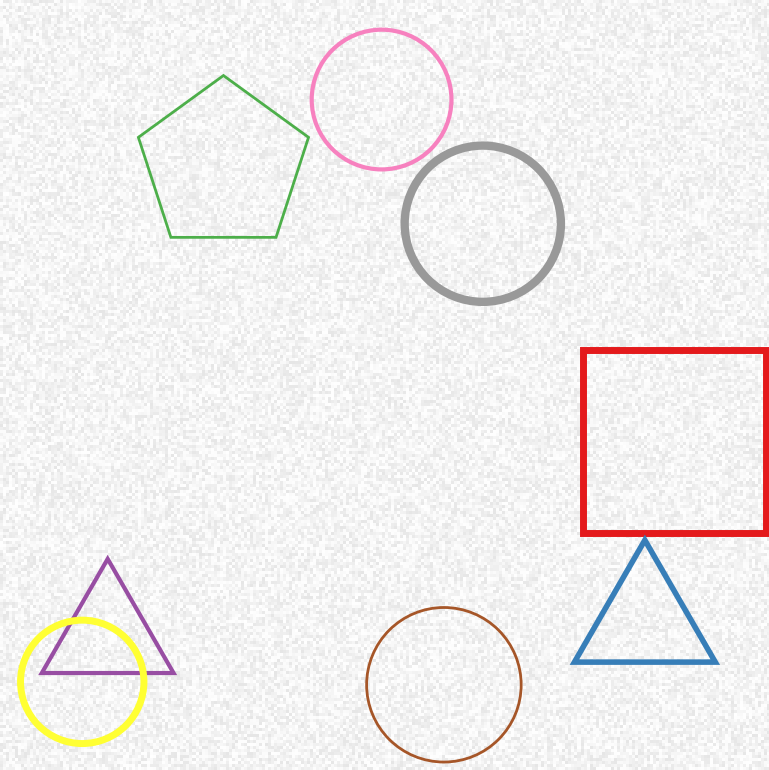[{"shape": "square", "thickness": 2.5, "radius": 0.59, "center": [0.876, 0.427]}, {"shape": "triangle", "thickness": 2, "radius": 0.53, "center": [0.837, 0.193]}, {"shape": "pentagon", "thickness": 1, "radius": 0.58, "center": [0.29, 0.786]}, {"shape": "triangle", "thickness": 1.5, "radius": 0.49, "center": [0.14, 0.175]}, {"shape": "circle", "thickness": 2.5, "radius": 0.4, "center": [0.107, 0.114]}, {"shape": "circle", "thickness": 1, "radius": 0.5, "center": [0.576, 0.111]}, {"shape": "circle", "thickness": 1.5, "radius": 0.45, "center": [0.496, 0.871]}, {"shape": "circle", "thickness": 3, "radius": 0.51, "center": [0.627, 0.709]}]